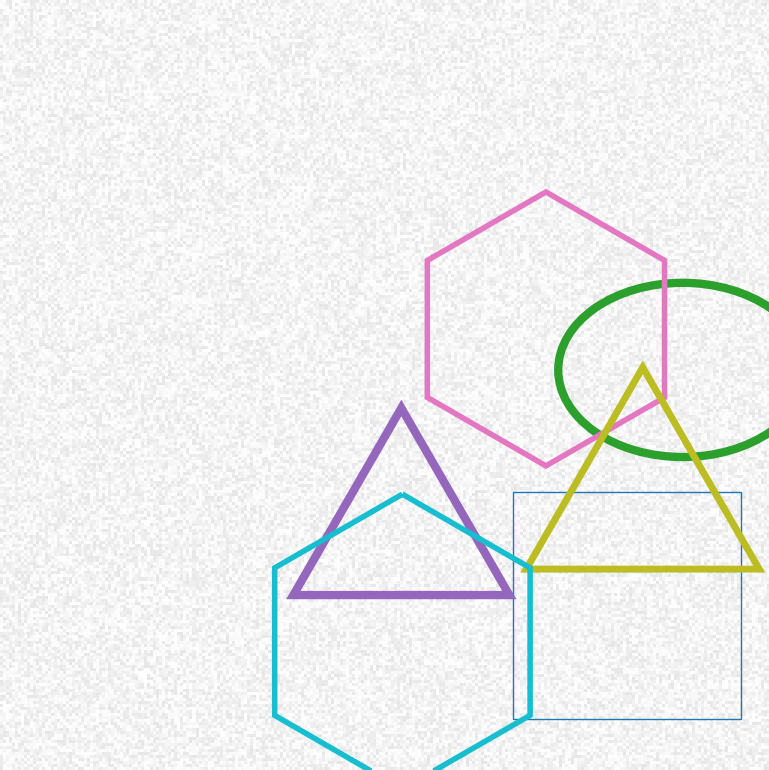[{"shape": "square", "thickness": 0.5, "radius": 0.74, "center": [0.814, 0.213]}, {"shape": "oval", "thickness": 3, "radius": 0.81, "center": [0.887, 0.52]}, {"shape": "triangle", "thickness": 3, "radius": 0.81, "center": [0.521, 0.308]}, {"shape": "hexagon", "thickness": 2, "radius": 0.89, "center": [0.709, 0.573]}, {"shape": "triangle", "thickness": 2.5, "radius": 0.87, "center": [0.835, 0.348]}, {"shape": "hexagon", "thickness": 2, "radius": 0.96, "center": [0.523, 0.167]}]